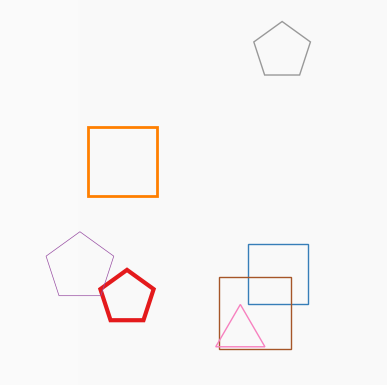[{"shape": "pentagon", "thickness": 3, "radius": 0.36, "center": [0.328, 0.227]}, {"shape": "square", "thickness": 1, "radius": 0.39, "center": [0.717, 0.289]}, {"shape": "pentagon", "thickness": 0.5, "radius": 0.46, "center": [0.206, 0.306]}, {"shape": "square", "thickness": 2, "radius": 0.45, "center": [0.316, 0.58]}, {"shape": "square", "thickness": 1, "radius": 0.47, "center": [0.658, 0.188]}, {"shape": "triangle", "thickness": 1, "radius": 0.37, "center": [0.62, 0.136]}, {"shape": "pentagon", "thickness": 1, "radius": 0.38, "center": [0.728, 0.867]}]